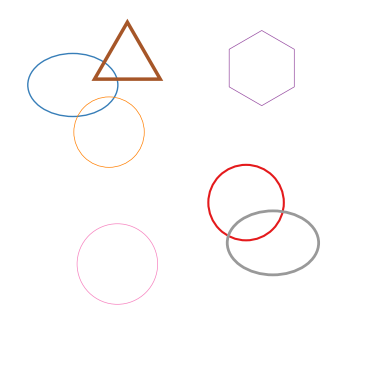[{"shape": "circle", "thickness": 1.5, "radius": 0.49, "center": [0.639, 0.474]}, {"shape": "oval", "thickness": 1, "radius": 0.58, "center": [0.189, 0.779]}, {"shape": "hexagon", "thickness": 0.5, "radius": 0.49, "center": [0.68, 0.823]}, {"shape": "circle", "thickness": 0.5, "radius": 0.46, "center": [0.283, 0.657]}, {"shape": "triangle", "thickness": 2.5, "radius": 0.49, "center": [0.331, 0.844]}, {"shape": "circle", "thickness": 0.5, "radius": 0.52, "center": [0.305, 0.314]}, {"shape": "oval", "thickness": 2, "radius": 0.59, "center": [0.709, 0.369]}]